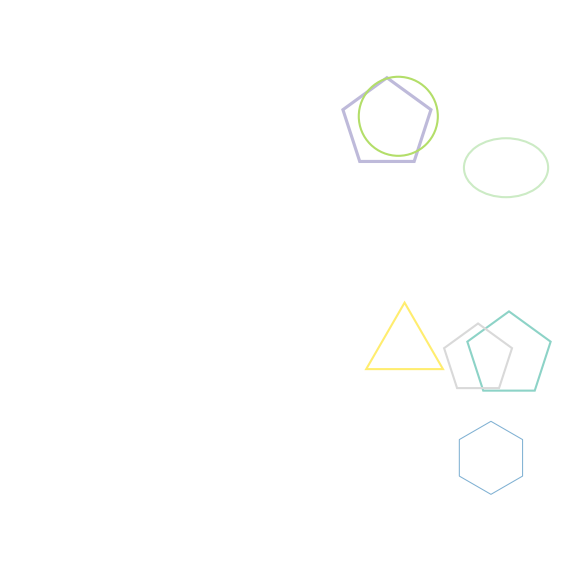[{"shape": "pentagon", "thickness": 1, "radius": 0.38, "center": [0.881, 0.384]}, {"shape": "pentagon", "thickness": 1.5, "radius": 0.4, "center": [0.67, 0.784]}, {"shape": "hexagon", "thickness": 0.5, "radius": 0.32, "center": [0.85, 0.206]}, {"shape": "circle", "thickness": 1, "radius": 0.34, "center": [0.69, 0.798]}, {"shape": "pentagon", "thickness": 1, "radius": 0.31, "center": [0.828, 0.377]}, {"shape": "oval", "thickness": 1, "radius": 0.36, "center": [0.876, 0.709]}, {"shape": "triangle", "thickness": 1, "radius": 0.38, "center": [0.701, 0.398]}]